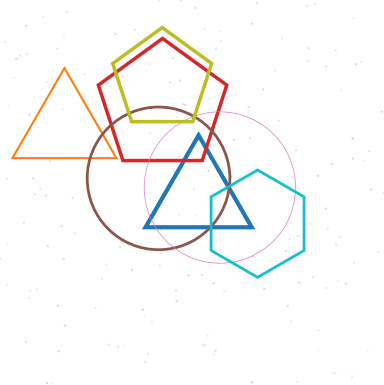[{"shape": "triangle", "thickness": 3, "radius": 0.8, "center": [0.516, 0.489]}, {"shape": "triangle", "thickness": 1.5, "radius": 0.78, "center": [0.167, 0.667]}, {"shape": "pentagon", "thickness": 2.5, "radius": 0.88, "center": [0.422, 0.725]}, {"shape": "circle", "thickness": 2, "radius": 0.93, "center": [0.412, 0.537]}, {"shape": "circle", "thickness": 0.5, "radius": 0.98, "center": [0.571, 0.513]}, {"shape": "pentagon", "thickness": 2.5, "radius": 0.68, "center": [0.421, 0.793]}, {"shape": "hexagon", "thickness": 2, "radius": 0.7, "center": [0.669, 0.419]}]